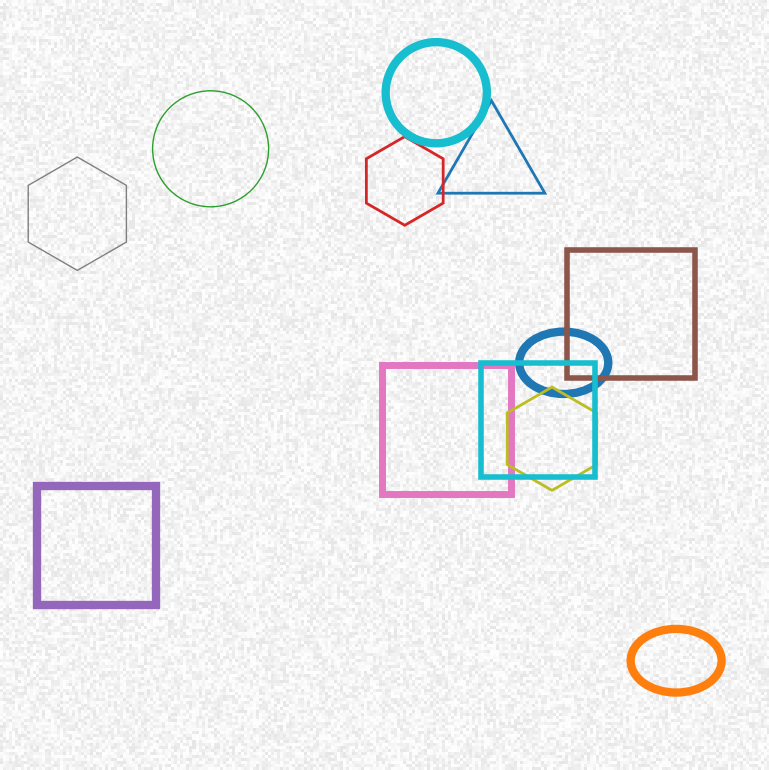[{"shape": "oval", "thickness": 3, "radius": 0.29, "center": [0.732, 0.529]}, {"shape": "triangle", "thickness": 1, "radius": 0.4, "center": [0.638, 0.789]}, {"shape": "oval", "thickness": 3, "radius": 0.3, "center": [0.878, 0.142]}, {"shape": "circle", "thickness": 0.5, "radius": 0.38, "center": [0.274, 0.807]}, {"shape": "hexagon", "thickness": 1, "radius": 0.29, "center": [0.526, 0.765]}, {"shape": "square", "thickness": 3, "radius": 0.39, "center": [0.125, 0.292]}, {"shape": "square", "thickness": 2, "radius": 0.42, "center": [0.819, 0.593]}, {"shape": "square", "thickness": 2.5, "radius": 0.42, "center": [0.58, 0.442]}, {"shape": "hexagon", "thickness": 0.5, "radius": 0.37, "center": [0.1, 0.722]}, {"shape": "hexagon", "thickness": 1, "radius": 0.34, "center": [0.717, 0.43]}, {"shape": "square", "thickness": 2, "radius": 0.37, "center": [0.698, 0.454]}, {"shape": "circle", "thickness": 3, "radius": 0.33, "center": [0.567, 0.88]}]